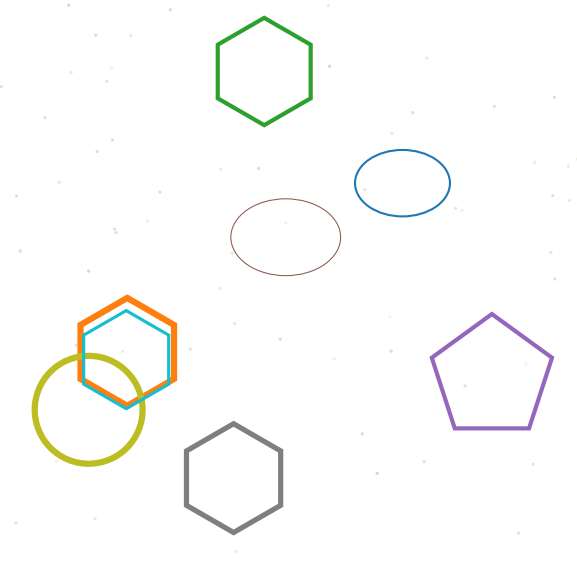[{"shape": "oval", "thickness": 1, "radius": 0.41, "center": [0.697, 0.682]}, {"shape": "hexagon", "thickness": 3, "radius": 0.47, "center": [0.22, 0.39]}, {"shape": "hexagon", "thickness": 2, "radius": 0.46, "center": [0.458, 0.875]}, {"shape": "pentagon", "thickness": 2, "radius": 0.55, "center": [0.852, 0.346]}, {"shape": "oval", "thickness": 0.5, "radius": 0.48, "center": [0.495, 0.588]}, {"shape": "hexagon", "thickness": 2.5, "radius": 0.47, "center": [0.404, 0.171]}, {"shape": "circle", "thickness": 3, "radius": 0.47, "center": [0.154, 0.29]}, {"shape": "hexagon", "thickness": 1.5, "radius": 0.42, "center": [0.218, 0.376]}]